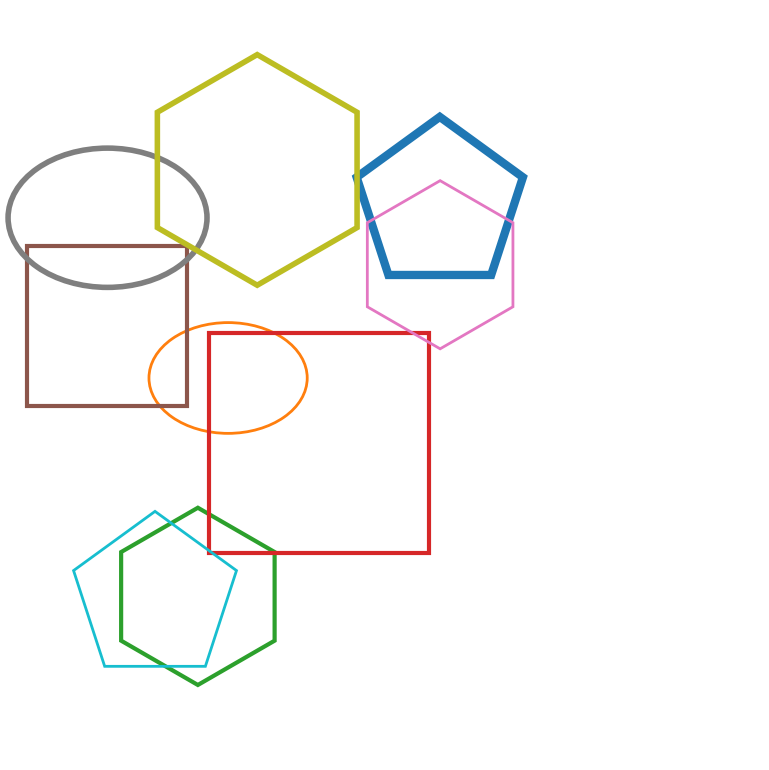[{"shape": "pentagon", "thickness": 3, "radius": 0.57, "center": [0.571, 0.735]}, {"shape": "oval", "thickness": 1, "radius": 0.51, "center": [0.296, 0.509]}, {"shape": "hexagon", "thickness": 1.5, "radius": 0.58, "center": [0.257, 0.226]}, {"shape": "square", "thickness": 1.5, "radius": 0.72, "center": [0.414, 0.425]}, {"shape": "square", "thickness": 1.5, "radius": 0.52, "center": [0.139, 0.576]}, {"shape": "hexagon", "thickness": 1, "radius": 0.55, "center": [0.572, 0.656]}, {"shape": "oval", "thickness": 2, "radius": 0.65, "center": [0.14, 0.717]}, {"shape": "hexagon", "thickness": 2, "radius": 0.75, "center": [0.334, 0.779]}, {"shape": "pentagon", "thickness": 1, "radius": 0.56, "center": [0.201, 0.225]}]